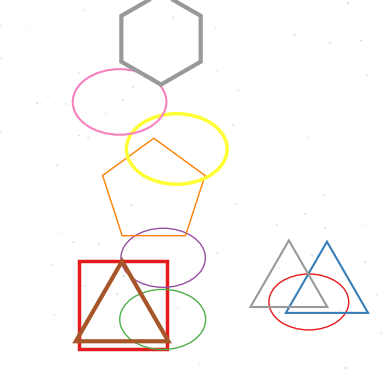[{"shape": "square", "thickness": 2.5, "radius": 0.57, "center": [0.32, 0.209]}, {"shape": "oval", "thickness": 1, "radius": 0.52, "center": [0.802, 0.216]}, {"shape": "triangle", "thickness": 1.5, "radius": 0.62, "center": [0.849, 0.249]}, {"shape": "oval", "thickness": 1, "radius": 0.56, "center": [0.423, 0.17]}, {"shape": "oval", "thickness": 1, "radius": 0.55, "center": [0.424, 0.33]}, {"shape": "pentagon", "thickness": 1, "radius": 0.7, "center": [0.4, 0.501]}, {"shape": "oval", "thickness": 2.5, "radius": 0.65, "center": [0.459, 0.613]}, {"shape": "triangle", "thickness": 3, "radius": 0.69, "center": [0.317, 0.183]}, {"shape": "oval", "thickness": 1.5, "radius": 0.61, "center": [0.311, 0.735]}, {"shape": "hexagon", "thickness": 3, "radius": 0.59, "center": [0.418, 0.899]}, {"shape": "triangle", "thickness": 1.5, "radius": 0.58, "center": [0.75, 0.26]}]